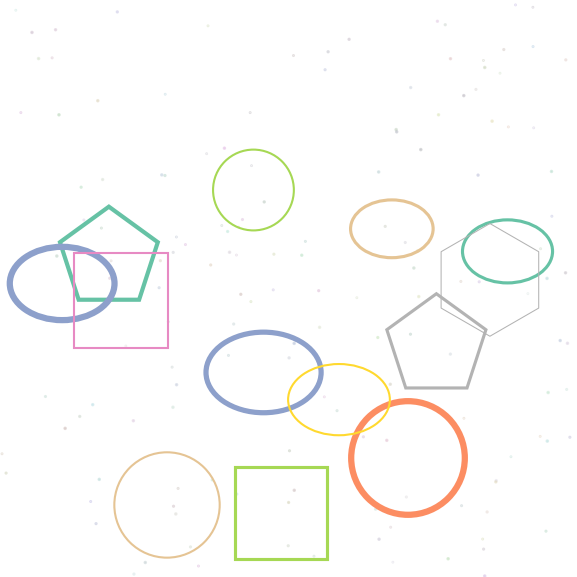[{"shape": "oval", "thickness": 1.5, "radius": 0.39, "center": [0.879, 0.564]}, {"shape": "pentagon", "thickness": 2, "radius": 0.45, "center": [0.189, 0.552]}, {"shape": "circle", "thickness": 3, "radius": 0.49, "center": [0.706, 0.206]}, {"shape": "oval", "thickness": 2.5, "radius": 0.5, "center": [0.456, 0.354]}, {"shape": "oval", "thickness": 3, "radius": 0.45, "center": [0.108, 0.508]}, {"shape": "square", "thickness": 1, "radius": 0.41, "center": [0.21, 0.479]}, {"shape": "circle", "thickness": 1, "radius": 0.35, "center": [0.439, 0.67]}, {"shape": "square", "thickness": 1.5, "radius": 0.4, "center": [0.486, 0.111]}, {"shape": "oval", "thickness": 1, "radius": 0.44, "center": [0.587, 0.307]}, {"shape": "circle", "thickness": 1, "radius": 0.46, "center": [0.289, 0.125]}, {"shape": "oval", "thickness": 1.5, "radius": 0.36, "center": [0.679, 0.603]}, {"shape": "hexagon", "thickness": 0.5, "radius": 0.49, "center": [0.848, 0.514]}, {"shape": "pentagon", "thickness": 1.5, "radius": 0.45, "center": [0.756, 0.4]}]